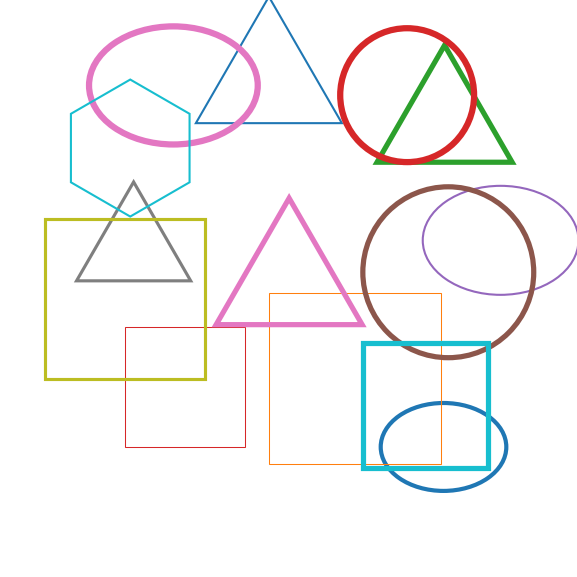[{"shape": "oval", "thickness": 2, "radius": 0.54, "center": [0.768, 0.225]}, {"shape": "triangle", "thickness": 1, "radius": 0.73, "center": [0.466, 0.859]}, {"shape": "square", "thickness": 0.5, "radius": 0.74, "center": [0.615, 0.344]}, {"shape": "triangle", "thickness": 2.5, "radius": 0.68, "center": [0.77, 0.786]}, {"shape": "circle", "thickness": 3, "radius": 0.58, "center": [0.705, 0.834]}, {"shape": "square", "thickness": 0.5, "radius": 0.52, "center": [0.321, 0.329]}, {"shape": "oval", "thickness": 1, "radius": 0.67, "center": [0.867, 0.583]}, {"shape": "circle", "thickness": 2.5, "radius": 0.74, "center": [0.776, 0.528]}, {"shape": "oval", "thickness": 3, "radius": 0.73, "center": [0.3, 0.851]}, {"shape": "triangle", "thickness": 2.5, "radius": 0.73, "center": [0.501, 0.51]}, {"shape": "triangle", "thickness": 1.5, "radius": 0.57, "center": [0.231, 0.57]}, {"shape": "square", "thickness": 1.5, "radius": 0.69, "center": [0.216, 0.481]}, {"shape": "square", "thickness": 2.5, "radius": 0.54, "center": [0.737, 0.297]}, {"shape": "hexagon", "thickness": 1, "radius": 0.59, "center": [0.226, 0.743]}]